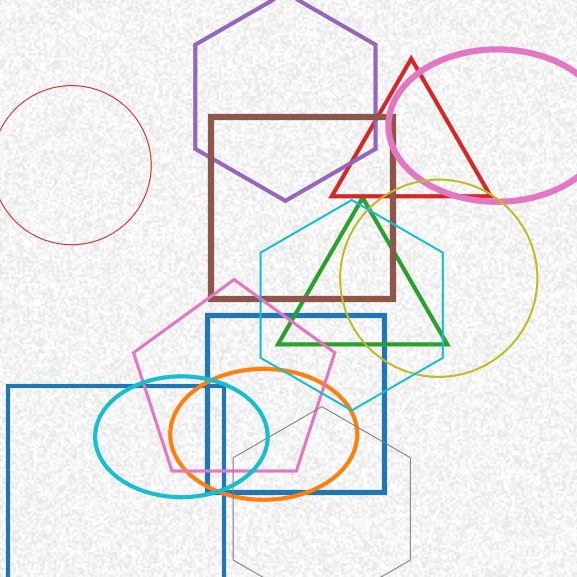[{"shape": "square", "thickness": 2, "radius": 0.93, "center": [0.2, 0.144]}, {"shape": "square", "thickness": 2.5, "radius": 0.77, "center": [0.512, 0.3]}, {"shape": "oval", "thickness": 2, "radius": 0.81, "center": [0.457, 0.247]}, {"shape": "triangle", "thickness": 2, "radius": 0.85, "center": [0.628, 0.487]}, {"shape": "triangle", "thickness": 2, "radius": 0.79, "center": [0.712, 0.739]}, {"shape": "circle", "thickness": 0.5, "radius": 0.69, "center": [0.124, 0.713]}, {"shape": "hexagon", "thickness": 2, "radius": 0.9, "center": [0.494, 0.832]}, {"shape": "square", "thickness": 3, "radius": 0.79, "center": [0.523, 0.639]}, {"shape": "pentagon", "thickness": 1.5, "radius": 0.92, "center": [0.405, 0.332]}, {"shape": "oval", "thickness": 3, "radius": 0.94, "center": [0.861, 0.782]}, {"shape": "hexagon", "thickness": 0.5, "radius": 0.89, "center": [0.557, 0.118]}, {"shape": "circle", "thickness": 1, "radius": 0.85, "center": [0.76, 0.517]}, {"shape": "hexagon", "thickness": 1, "radius": 0.91, "center": [0.609, 0.471]}, {"shape": "oval", "thickness": 2, "radius": 0.75, "center": [0.314, 0.243]}]